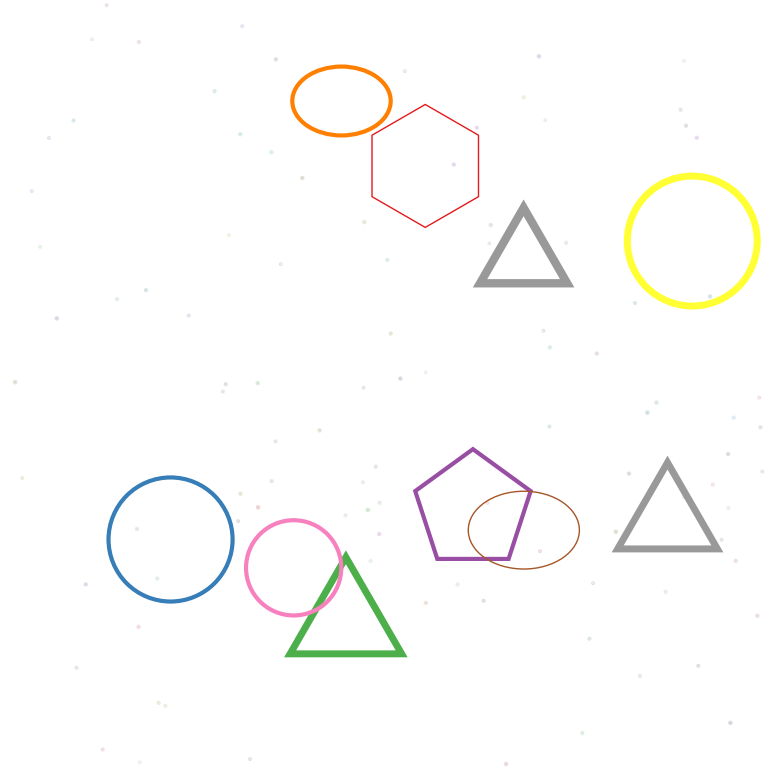[{"shape": "hexagon", "thickness": 0.5, "radius": 0.4, "center": [0.552, 0.784]}, {"shape": "circle", "thickness": 1.5, "radius": 0.4, "center": [0.222, 0.299]}, {"shape": "triangle", "thickness": 2.5, "radius": 0.42, "center": [0.449, 0.193]}, {"shape": "pentagon", "thickness": 1.5, "radius": 0.39, "center": [0.614, 0.338]}, {"shape": "oval", "thickness": 1.5, "radius": 0.32, "center": [0.443, 0.869]}, {"shape": "circle", "thickness": 2.5, "radius": 0.42, "center": [0.899, 0.687]}, {"shape": "oval", "thickness": 0.5, "radius": 0.36, "center": [0.68, 0.312]}, {"shape": "circle", "thickness": 1.5, "radius": 0.31, "center": [0.381, 0.263]}, {"shape": "triangle", "thickness": 3, "radius": 0.33, "center": [0.68, 0.665]}, {"shape": "triangle", "thickness": 2.5, "radius": 0.37, "center": [0.867, 0.325]}]